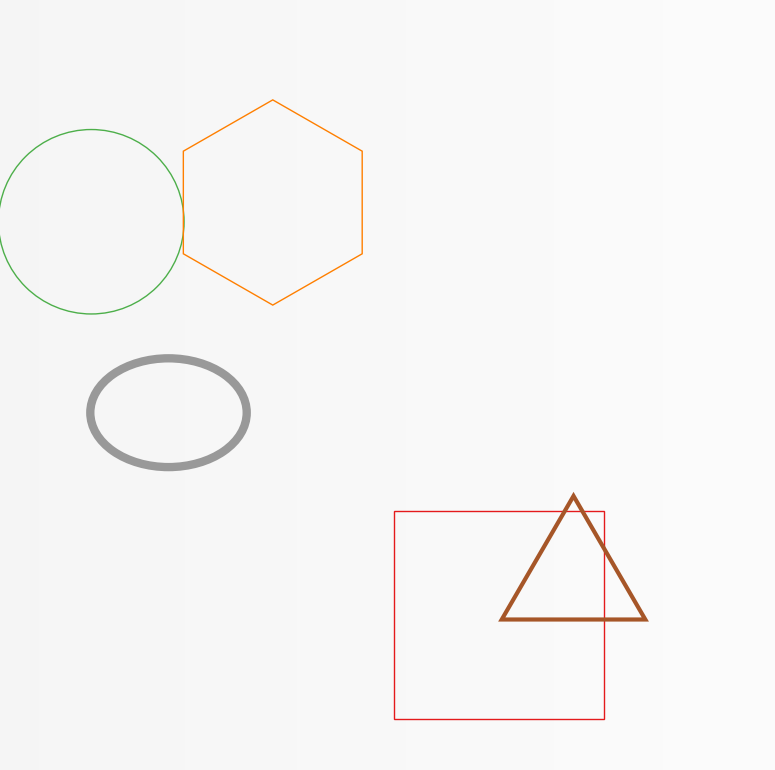[{"shape": "square", "thickness": 0.5, "radius": 0.68, "center": [0.644, 0.201]}, {"shape": "circle", "thickness": 0.5, "radius": 0.6, "center": [0.118, 0.712]}, {"shape": "hexagon", "thickness": 0.5, "radius": 0.67, "center": [0.352, 0.737]}, {"shape": "triangle", "thickness": 1.5, "radius": 0.53, "center": [0.74, 0.249]}, {"shape": "oval", "thickness": 3, "radius": 0.5, "center": [0.217, 0.464]}]